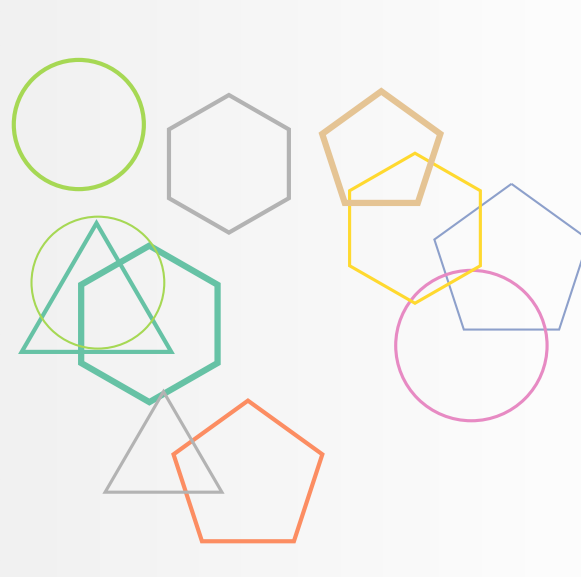[{"shape": "hexagon", "thickness": 3, "radius": 0.68, "center": [0.257, 0.438]}, {"shape": "triangle", "thickness": 2, "radius": 0.74, "center": [0.166, 0.464]}, {"shape": "pentagon", "thickness": 2, "radius": 0.67, "center": [0.427, 0.171]}, {"shape": "pentagon", "thickness": 1, "radius": 0.7, "center": [0.88, 0.541]}, {"shape": "circle", "thickness": 1.5, "radius": 0.65, "center": [0.811, 0.401]}, {"shape": "circle", "thickness": 2, "radius": 0.56, "center": [0.136, 0.784]}, {"shape": "circle", "thickness": 1, "radius": 0.57, "center": [0.168, 0.51]}, {"shape": "hexagon", "thickness": 1.5, "radius": 0.65, "center": [0.714, 0.604]}, {"shape": "pentagon", "thickness": 3, "radius": 0.53, "center": [0.656, 0.734]}, {"shape": "hexagon", "thickness": 2, "radius": 0.6, "center": [0.394, 0.715]}, {"shape": "triangle", "thickness": 1.5, "radius": 0.58, "center": [0.281, 0.205]}]